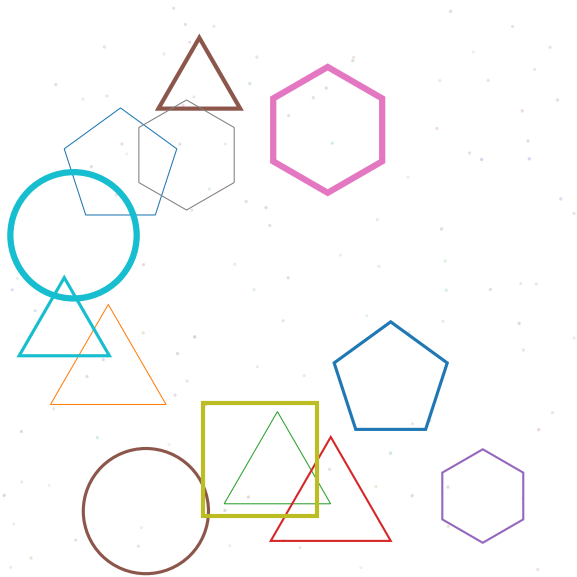[{"shape": "pentagon", "thickness": 0.5, "radius": 0.51, "center": [0.209, 0.71]}, {"shape": "pentagon", "thickness": 1.5, "radius": 0.51, "center": [0.677, 0.339]}, {"shape": "triangle", "thickness": 0.5, "radius": 0.58, "center": [0.188, 0.356]}, {"shape": "triangle", "thickness": 0.5, "radius": 0.53, "center": [0.48, 0.18]}, {"shape": "triangle", "thickness": 1, "radius": 0.6, "center": [0.573, 0.123]}, {"shape": "hexagon", "thickness": 1, "radius": 0.4, "center": [0.836, 0.14]}, {"shape": "circle", "thickness": 1.5, "radius": 0.54, "center": [0.253, 0.114]}, {"shape": "triangle", "thickness": 2, "radius": 0.41, "center": [0.345, 0.852]}, {"shape": "hexagon", "thickness": 3, "radius": 0.54, "center": [0.567, 0.774]}, {"shape": "hexagon", "thickness": 0.5, "radius": 0.48, "center": [0.323, 0.731]}, {"shape": "square", "thickness": 2, "radius": 0.49, "center": [0.45, 0.204]}, {"shape": "triangle", "thickness": 1.5, "radius": 0.45, "center": [0.111, 0.428]}, {"shape": "circle", "thickness": 3, "radius": 0.55, "center": [0.127, 0.592]}]